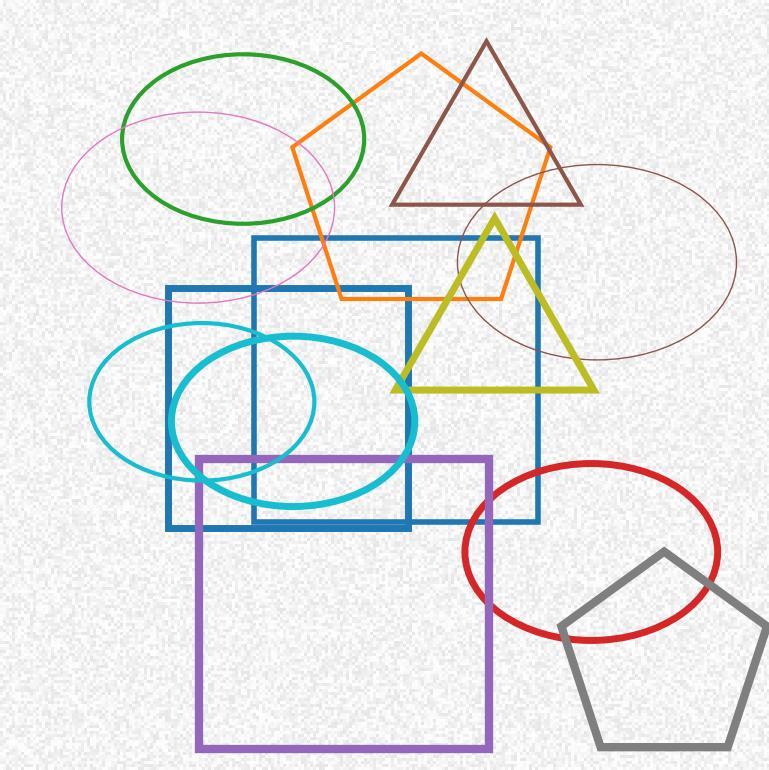[{"shape": "square", "thickness": 2, "radius": 0.92, "center": [0.514, 0.507]}, {"shape": "square", "thickness": 2.5, "radius": 0.78, "center": [0.374, 0.47]}, {"shape": "pentagon", "thickness": 1.5, "radius": 0.88, "center": [0.547, 0.754]}, {"shape": "oval", "thickness": 1.5, "radius": 0.79, "center": [0.316, 0.819]}, {"shape": "oval", "thickness": 2.5, "radius": 0.82, "center": [0.768, 0.283]}, {"shape": "square", "thickness": 3, "radius": 0.94, "center": [0.447, 0.215]}, {"shape": "triangle", "thickness": 1.5, "radius": 0.71, "center": [0.632, 0.805]}, {"shape": "oval", "thickness": 0.5, "radius": 0.91, "center": [0.775, 0.659]}, {"shape": "oval", "thickness": 0.5, "radius": 0.89, "center": [0.257, 0.73]}, {"shape": "pentagon", "thickness": 3, "radius": 0.7, "center": [0.863, 0.143]}, {"shape": "triangle", "thickness": 2.5, "radius": 0.74, "center": [0.642, 0.568]}, {"shape": "oval", "thickness": 2.5, "radius": 0.79, "center": [0.381, 0.453]}, {"shape": "oval", "thickness": 1.5, "radius": 0.73, "center": [0.262, 0.478]}]